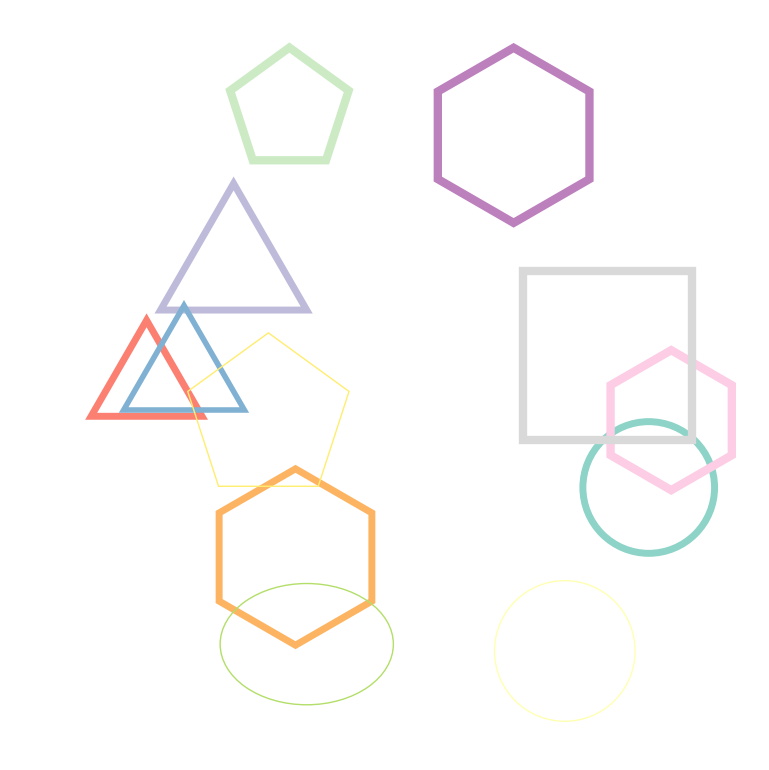[{"shape": "circle", "thickness": 2.5, "radius": 0.43, "center": [0.842, 0.367]}, {"shape": "circle", "thickness": 0.5, "radius": 0.46, "center": [0.734, 0.155]}, {"shape": "triangle", "thickness": 2.5, "radius": 0.55, "center": [0.303, 0.652]}, {"shape": "triangle", "thickness": 2.5, "radius": 0.42, "center": [0.19, 0.501]}, {"shape": "triangle", "thickness": 2, "radius": 0.45, "center": [0.239, 0.513]}, {"shape": "hexagon", "thickness": 2.5, "radius": 0.57, "center": [0.384, 0.277]}, {"shape": "oval", "thickness": 0.5, "radius": 0.56, "center": [0.398, 0.163]}, {"shape": "hexagon", "thickness": 3, "radius": 0.45, "center": [0.872, 0.454]}, {"shape": "square", "thickness": 3, "radius": 0.55, "center": [0.789, 0.538]}, {"shape": "hexagon", "thickness": 3, "radius": 0.57, "center": [0.667, 0.824]}, {"shape": "pentagon", "thickness": 3, "radius": 0.4, "center": [0.376, 0.857]}, {"shape": "pentagon", "thickness": 0.5, "radius": 0.55, "center": [0.349, 0.458]}]